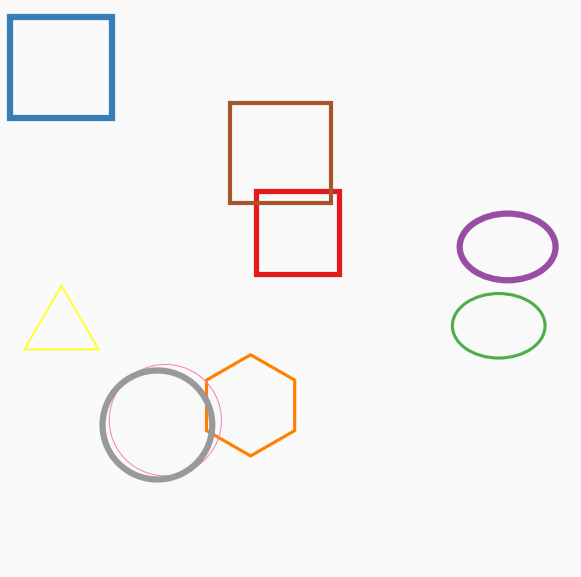[{"shape": "square", "thickness": 2.5, "radius": 0.36, "center": [0.513, 0.596]}, {"shape": "square", "thickness": 3, "radius": 0.44, "center": [0.105, 0.882]}, {"shape": "oval", "thickness": 1.5, "radius": 0.4, "center": [0.858, 0.435]}, {"shape": "oval", "thickness": 3, "radius": 0.41, "center": [0.873, 0.572]}, {"shape": "hexagon", "thickness": 1.5, "radius": 0.44, "center": [0.431, 0.297]}, {"shape": "triangle", "thickness": 1, "radius": 0.37, "center": [0.106, 0.431]}, {"shape": "square", "thickness": 2, "radius": 0.43, "center": [0.482, 0.735]}, {"shape": "circle", "thickness": 0.5, "radius": 0.48, "center": [0.284, 0.272]}, {"shape": "circle", "thickness": 3, "radius": 0.47, "center": [0.271, 0.263]}]